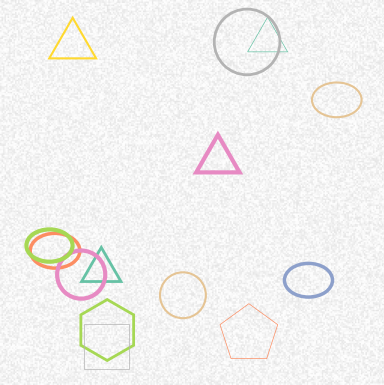[{"shape": "triangle", "thickness": 2, "radius": 0.3, "center": [0.263, 0.298]}, {"shape": "triangle", "thickness": 0.5, "radius": 0.3, "center": [0.695, 0.895]}, {"shape": "oval", "thickness": 2.5, "radius": 0.32, "center": [0.143, 0.349]}, {"shape": "pentagon", "thickness": 0.5, "radius": 0.39, "center": [0.646, 0.132]}, {"shape": "oval", "thickness": 2.5, "radius": 0.31, "center": [0.801, 0.272]}, {"shape": "triangle", "thickness": 3, "radius": 0.33, "center": [0.566, 0.585]}, {"shape": "circle", "thickness": 3, "radius": 0.31, "center": [0.211, 0.287]}, {"shape": "oval", "thickness": 3, "radius": 0.3, "center": [0.129, 0.362]}, {"shape": "hexagon", "thickness": 2, "radius": 0.4, "center": [0.279, 0.143]}, {"shape": "triangle", "thickness": 1.5, "radius": 0.35, "center": [0.189, 0.884]}, {"shape": "circle", "thickness": 1.5, "radius": 0.3, "center": [0.475, 0.233]}, {"shape": "oval", "thickness": 1.5, "radius": 0.32, "center": [0.875, 0.741]}, {"shape": "circle", "thickness": 2, "radius": 0.43, "center": [0.642, 0.891]}, {"shape": "square", "thickness": 0.5, "radius": 0.29, "center": [0.276, 0.101]}]